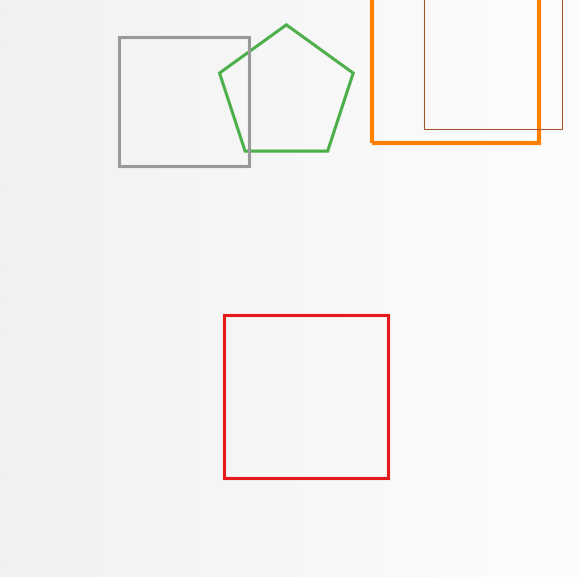[{"shape": "square", "thickness": 1.5, "radius": 0.71, "center": [0.526, 0.312]}, {"shape": "pentagon", "thickness": 1.5, "radius": 0.6, "center": [0.493, 0.835]}, {"shape": "square", "thickness": 2, "radius": 0.72, "center": [0.783, 0.896]}, {"shape": "square", "thickness": 0.5, "radius": 0.6, "center": [0.848, 0.894]}, {"shape": "square", "thickness": 1.5, "radius": 0.56, "center": [0.316, 0.824]}]